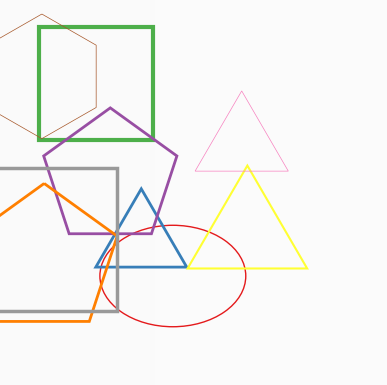[{"shape": "oval", "thickness": 1, "radius": 0.94, "center": [0.446, 0.283]}, {"shape": "triangle", "thickness": 2, "radius": 0.68, "center": [0.365, 0.374]}, {"shape": "square", "thickness": 3, "radius": 0.73, "center": [0.248, 0.783]}, {"shape": "pentagon", "thickness": 2, "radius": 0.9, "center": [0.285, 0.539]}, {"shape": "pentagon", "thickness": 2, "radius": 0.99, "center": [0.114, 0.325]}, {"shape": "triangle", "thickness": 1.5, "radius": 0.89, "center": [0.638, 0.392]}, {"shape": "hexagon", "thickness": 0.5, "radius": 0.81, "center": [0.108, 0.802]}, {"shape": "triangle", "thickness": 0.5, "radius": 0.69, "center": [0.624, 0.625]}, {"shape": "square", "thickness": 2.5, "radius": 0.93, "center": [0.115, 0.378]}]